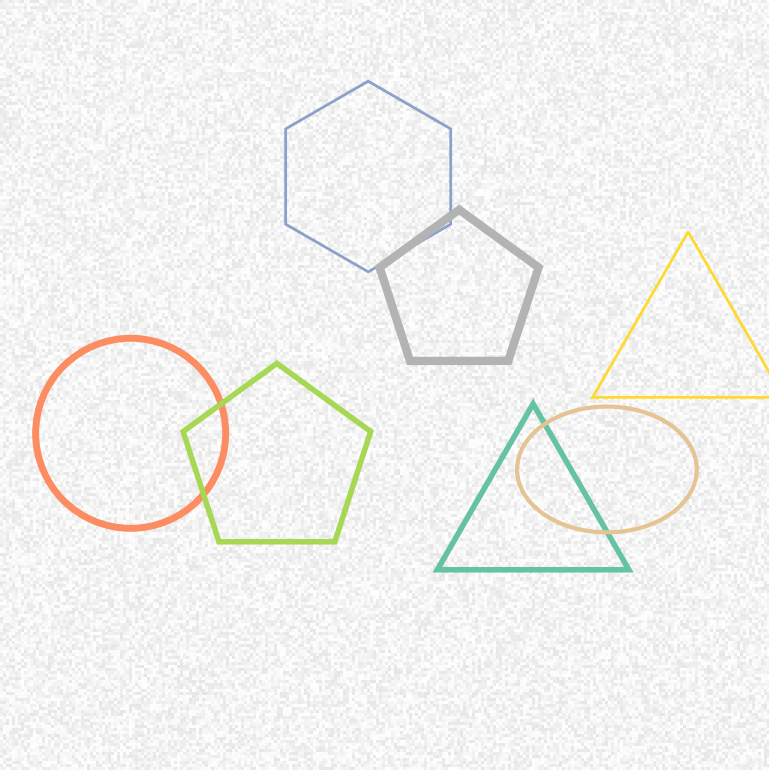[{"shape": "triangle", "thickness": 2, "radius": 0.72, "center": [0.692, 0.332]}, {"shape": "circle", "thickness": 2.5, "radius": 0.62, "center": [0.17, 0.437]}, {"shape": "hexagon", "thickness": 1, "radius": 0.62, "center": [0.478, 0.771]}, {"shape": "pentagon", "thickness": 2, "radius": 0.64, "center": [0.36, 0.4]}, {"shape": "triangle", "thickness": 1, "radius": 0.72, "center": [0.894, 0.556]}, {"shape": "oval", "thickness": 1.5, "radius": 0.58, "center": [0.788, 0.39]}, {"shape": "pentagon", "thickness": 3, "radius": 0.54, "center": [0.596, 0.619]}]